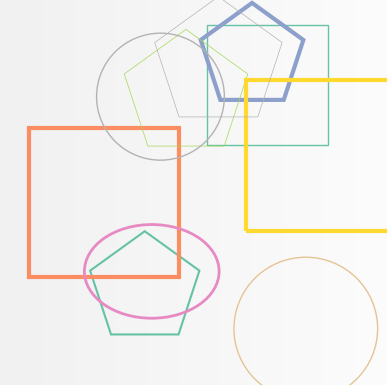[{"shape": "pentagon", "thickness": 1.5, "radius": 0.74, "center": [0.374, 0.251]}, {"shape": "square", "thickness": 1, "radius": 0.78, "center": [0.691, 0.779]}, {"shape": "square", "thickness": 3, "radius": 0.97, "center": [0.269, 0.474]}, {"shape": "pentagon", "thickness": 3, "radius": 0.7, "center": [0.65, 0.853]}, {"shape": "oval", "thickness": 2, "radius": 0.87, "center": [0.392, 0.295]}, {"shape": "pentagon", "thickness": 0.5, "radius": 0.84, "center": [0.48, 0.756]}, {"shape": "square", "thickness": 3, "radius": 0.98, "center": [0.832, 0.595]}, {"shape": "circle", "thickness": 1, "radius": 0.93, "center": [0.789, 0.146]}, {"shape": "pentagon", "thickness": 0.5, "radius": 0.86, "center": [0.564, 0.836]}, {"shape": "circle", "thickness": 1, "radius": 0.82, "center": [0.414, 0.749]}]